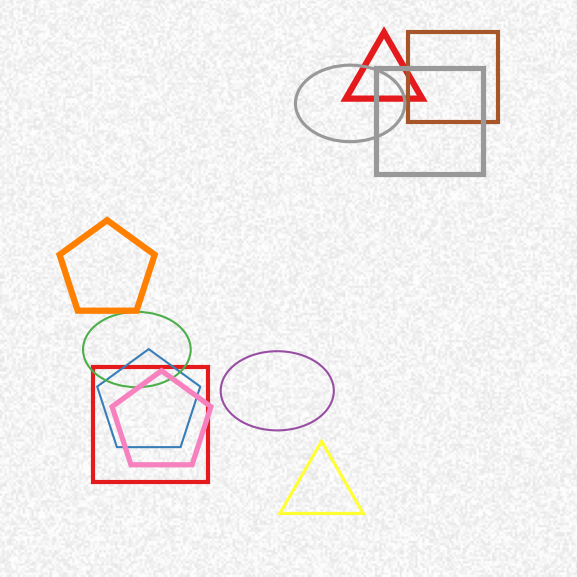[{"shape": "square", "thickness": 2, "radius": 0.5, "center": [0.261, 0.264]}, {"shape": "triangle", "thickness": 3, "radius": 0.38, "center": [0.665, 0.867]}, {"shape": "pentagon", "thickness": 1, "radius": 0.47, "center": [0.258, 0.301]}, {"shape": "oval", "thickness": 1, "radius": 0.47, "center": [0.237, 0.394]}, {"shape": "oval", "thickness": 1, "radius": 0.49, "center": [0.48, 0.322]}, {"shape": "pentagon", "thickness": 3, "radius": 0.43, "center": [0.185, 0.531]}, {"shape": "triangle", "thickness": 1.5, "radius": 0.42, "center": [0.557, 0.152]}, {"shape": "square", "thickness": 2, "radius": 0.39, "center": [0.785, 0.866]}, {"shape": "pentagon", "thickness": 2.5, "radius": 0.45, "center": [0.28, 0.267]}, {"shape": "oval", "thickness": 1.5, "radius": 0.47, "center": [0.606, 0.82]}, {"shape": "square", "thickness": 2.5, "radius": 0.46, "center": [0.743, 0.789]}]